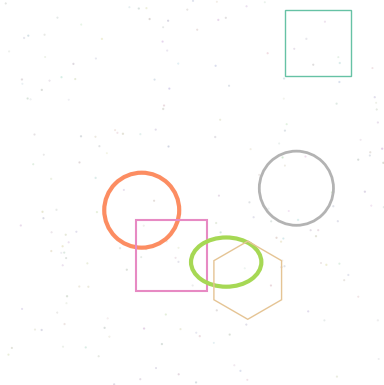[{"shape": "square", "thickness": 1, "radius": 0.43, "center": [0.827, 0.888]}, {"shape": "circle", "thickness": 3, "radius": 0.49, "center": [0.368, 0.454]}, {"shape": "square", "thickness": 1.5, "radius": 0.46, "center": [0.446, 0.337]}, {"shape": "oval", "thickness": 3, "radius": 0.46, "center": [0.587, 0.319]}, {"shape": "hexagon", "thickness": 1, "radius": 0.51, "center": [0.643, 0.272]}, {"shape": "circle", "thickness": 2, "radius": 0.48, "center": [0.77, 0.511]}]